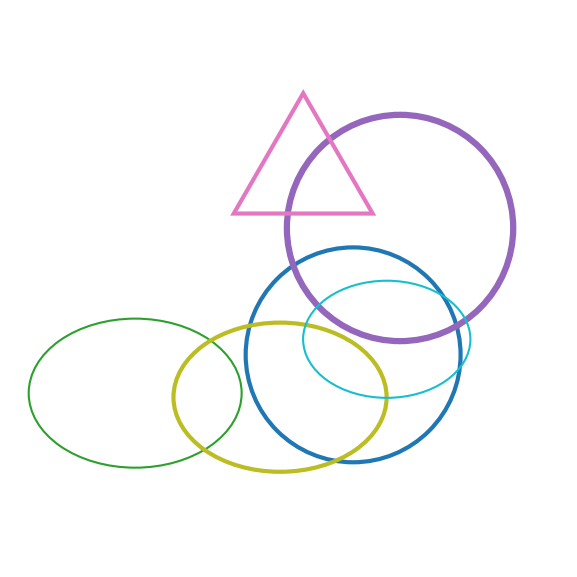[{"shape": "circle", "thickness": 2, "radius": 0.93, "center": [0.611, 0.385]}, {"shape": "oval", "thickness": 1, "radius": 0.92, "center": [0.234, 0.318]}, {"shape": "circle", "thickness": 3, "radius": 0.98, "center": [0.693, 0.604]}, {"shape": "triangle", "thickness": 2, "radius": 0.69, "center": [0.525, 0.699]}, {"shape": "oval", "thickness": 2, "radius": 0.92, "center": [0.485, 0.311]}, {"shape": "oval", "thickness": 1, "radius": 0.72, "center": [0.67, 0.412]}]